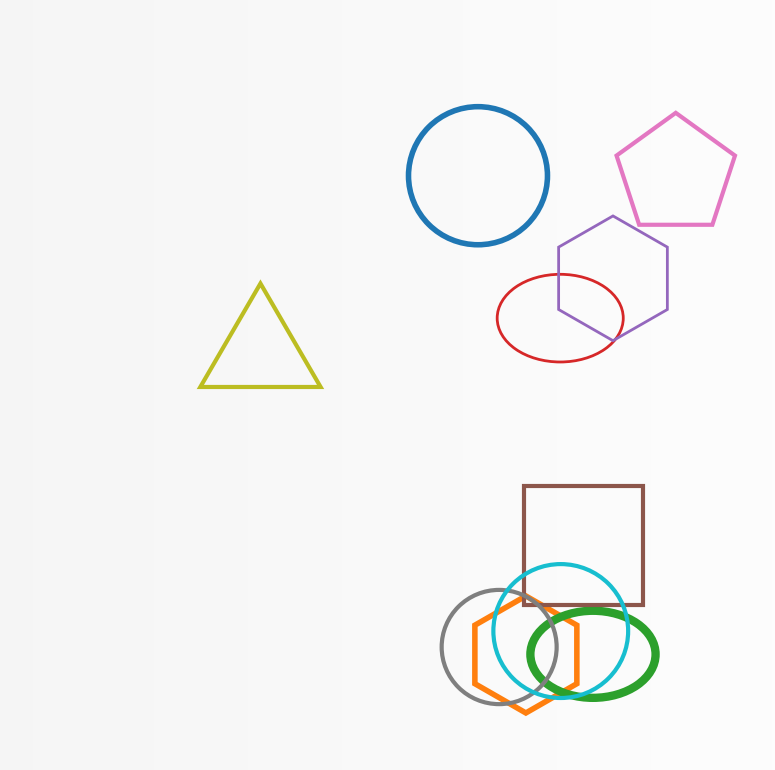[{"shape": "circle", "thickness": 2, "radius": 0.45, "center": [0.617, 0.772]}, {"shape": "hexagon", "thickness": 2, "radius": 0.38, "center": [0.679, 0.15]}, {"shape": "oval", "thickness": 3, "radius": 0.4, "center": [0.765, 0.15]}, {"shape": "oval", "thickness": 1, "radius": 0.41, "center": [0.723, 0.587]}, {"shape": "hexagon", "thickness": 1, "radius": 0.4, "center": [0.791, 0.639]}, {"shape": "square", "thickness": 1.5, "radius": 0.39, "center": [0.753, 0.292]}, {"shape": "pentagon", "thickness": 1.5, "radius": 0.4, "center": [0.872, 0.773]}, {"shape": "circle", "thickness": 1.5, "radius": 0.37, "center": [0.644, 0.16]}, {"shape": "triangle", "thickness": 1.5, "radius": 0.45, "center": [0.336, 0.542]}, {"shape": "circle", "thickness": 1.5, "radius": 0.43, "center": [0.724, 0.18]}]